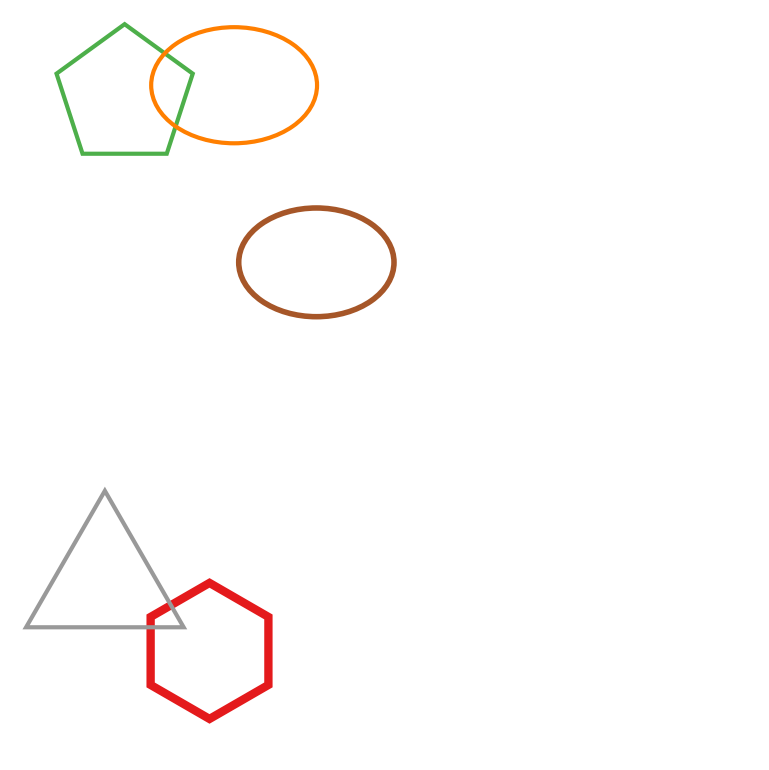[{"shape": "hexagon", "thickness": 3, "radius": 0.44, "center": [0.272, 0.155]}, {"shape": "pentagon", "thickness": 1.5, "radius": 0.47, "center": [0.162, 0.876]}, {"shape": "oval", "thickness": 1.5, "radius": 0.54, "center": [0.304, 0.889]}, {"shape": "oval", "thickness": 2, "radius": 0.5, "center": [0.411, 0.659]}, {"shape": "triangle", "thickness": 1.5, "radius": 0.59, "center": [0.136, 0.244]}]